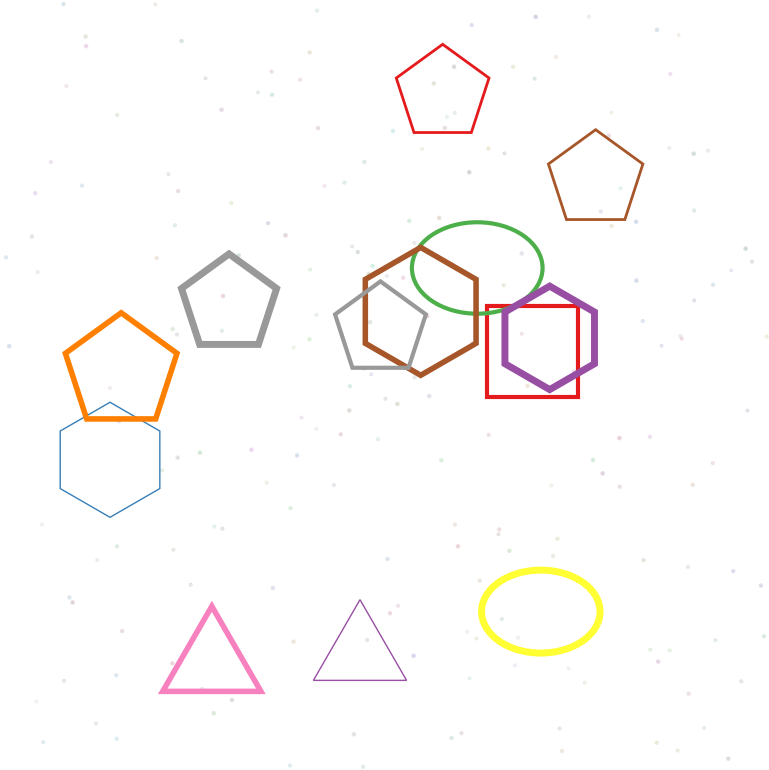[{"shape": "pentagon", "thickness": 1, "radius": 0.32, "center": [0.575, 0.879]}, {"shape": "square", "thickness": 1.5, "radius": 0.3, "center": [0.691, 0.543]}, {"shape": "hexagon", "thickness": 0.5, "radius": 0.37, "center": [0.143, 0.403]}, {"shape": "oval", "thickness": 1.5, "radius": 0.42, "center": [0.62, 0.652]}, {"shape": "triangle", "thickness": 0.5, "radius": 0.35, "center": [0.468, 0.151]}, {"shape": "hexagon", "thickness": 2.5, "radius": 0.34, "center": [0.714, 0.561]}, {"shape": "pentagon", "thickness": 2, "radius": 0.38, "center": [0.157, 0.518]}, {"shape": "oval", "thickness": 2.5, "radius": 0.38, "center": [0.702, 0.206]}, {"shape": "pentagon", "thickness": 1, "radius": 0.32, "center": [0.774, 0.767]}, {"shape": "hexagon", "thickness": 2, "radius": 0.42, "center": [0.546, 0.596]}, {"shape": "triangle", "thickness": 2, "radius": 0.37, "center": [0.275, 0.139]}, {"shape": "pentagon", "thickness": 2.5, "radius": 0.32, "center": [0.297, 0.605]}, {"shape": "pentagon", "thickness": 1.5, "radius": 0.31, "center": [0.494, 0.573]}]